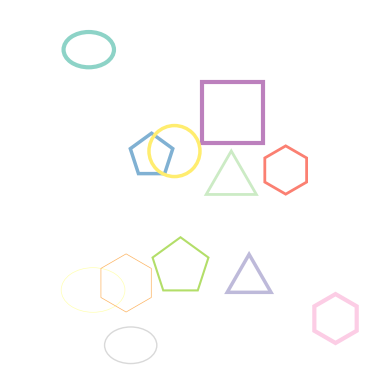[{"shape": "oval", "thickness": 3, "radius": 0.33, "center": [0.231, 0.871]}, {"shape": "oval", "thickness": 0.5, "radius": 0.41, "center": [0.242, 0.247]}, {"shape": "triangle", "thickness": 2.5, "radius": 0.33, "center": [0.647, 0.274]}, {"shape": "hexagon", "thickness": 2, "radius": 0.31, "center": [0.742, 0.558]}, {"shape": "pentagon", "thickness": 2.5, "radius": 0.29, "center": [0.394, 0.596]}, {"shape": "hexagon", "thickness": 0.5, "radius": 0.38, "center": [0.328, 0.265]}, {"shape": "pentagon", "thickness": 1.5, "radius": 0.38, "center": [0.469, 0.307]}, {"shape": "hexagon", "thickness": 3, "radius": 0.32, "center": [0.871, 0.173]}, {"shape": "oval", "thickness": 1, "radius": 0.34, "center": [0.339, 0.103]}, {"shape": "square", "thickness": 3, "radius": 0.4, "center": [0.604, 0.708]}, {"shape": "triangle", "thickness": 2, "radius": 0.38, "center": [0.601, 0.533]}, {"shape": "circle", "thickness": 2.5, "radius": 0.33, "center": [0.453, 0.608]}]